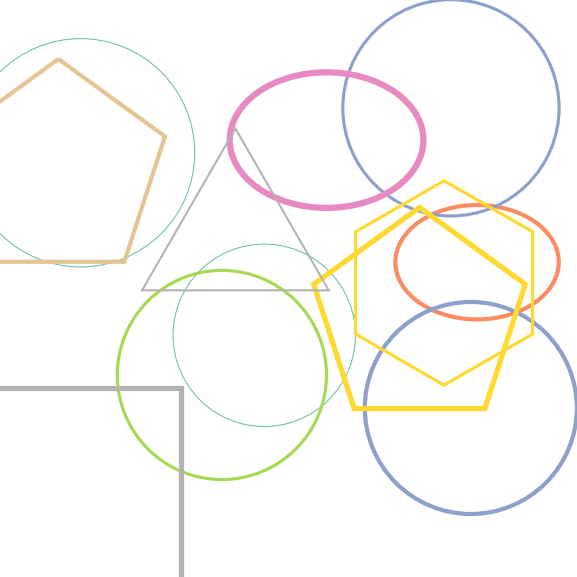[{"shape": "circle", "thickness": 0.5, "radius": 0.79, "center": [0.458, 0.419]}, {"shape": "circle", "thickness": 0.5, "radius": 0.99, "center": [0.14, 0.735]}, {"shape": "oval", "thickness": 2, "radius": 0.71, "center": [0.826, 0.545]}, {"shape": "circle", "thickness": 1.5, "radius": 0.94, "center": [0.781, 0.812]}, {"shape": "circle", "thickness": 2, "radius": 0.92, "center": [0.815, 0.293]}, {"shape": "oval", "thickness": 3, "radius": 0.84, "center": [0.566, 0.757]}, {"shape": "circle", "thickness": 1.5, "radius": 0.91, "center": [0.384, 0.35]}, {"shape": "hexagon", "thickness": 1.5, "radius": 0.88, "center": [0.769, 0.509]}, {"shape": "pentagon", "thickness": 2.5, "radius": 0.96, "center": [0.726, 0.447]}, {"shape": "pentagon", "thickness": 2, "radius": 0.97, "center": [0.101, 0.703]}, {"shape": "triangle", "thickness": 1, "radius": 0.93, "center": [0.408, 0.59]}, {"shape": "square", "thickness": 2.5, "radius": 0.88, "center": [0.138, 0.15]}]